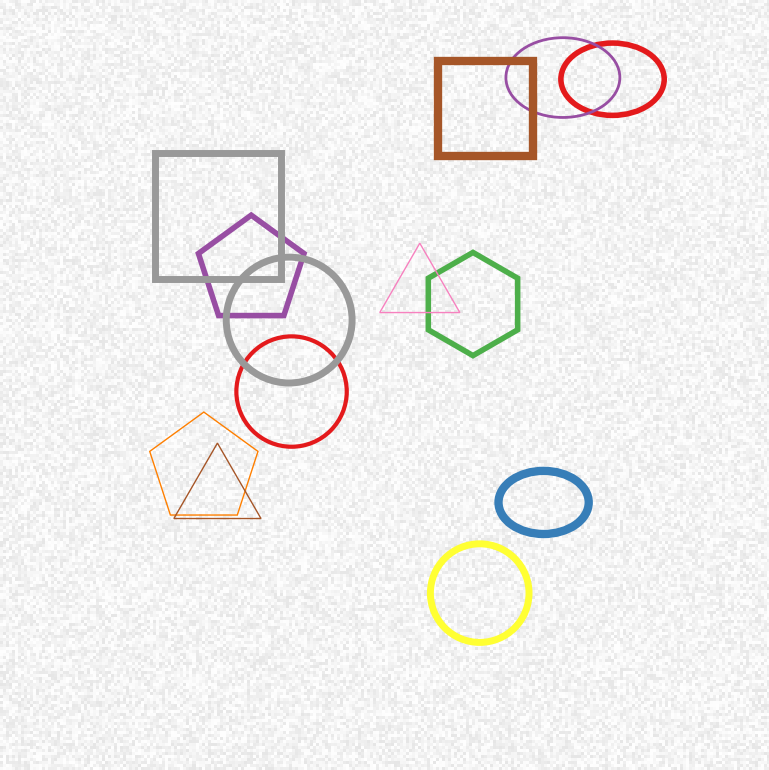[{"shape": "circle", "thickness": 1.5, "radius": 0.36, "center": [0.379, 0.491]}, {"shape": "oval", "thickness": 2, "radius": 0.34, "center": [0.796, 0.897]}, {"shape": "oval", "thickness": 3, "radius": 0.29, "center": [0.706, 0.347]}, {"shape": "hexagon", "thickness": 2, "radius": 0.33, "center": [0.614, 0.605]}, {"shape": "pentagon", "thickness": 2, "radius": 0.36, "center": [0.326, 0.648]}, {"shape": "oval", "thickness": 1, "radius": 0.37, "center": [0.731, 0.899]}, {"shape": "pentagon", "thickness": 0.5, "radius": 0.37, "center": [0.265, 0.391]}, {"shape": "circle", "thickness": 2.5, "radius": 0.32, "center": [0.623, 0.23]}, {"shape": "triangle", "thickness": 0.5, "radius": 0.33, "center": [0.282, 0.359]}, {"shape": "square", "thickness": 3, "radius": 0.31, "center": [0.631, 0.859]}, {"shape": "triangle", "thickness": 0.5, "radius": 0.3, "center": [0.545, 0.624]}, {"shape": "circle", "thickness": 2.5, "radius": 0.41, "center": [0.376, 0.584]}, {"shape": "square", "thickness": 2.5, "radius": 0.41, "center": [0.283, 0.719]}]